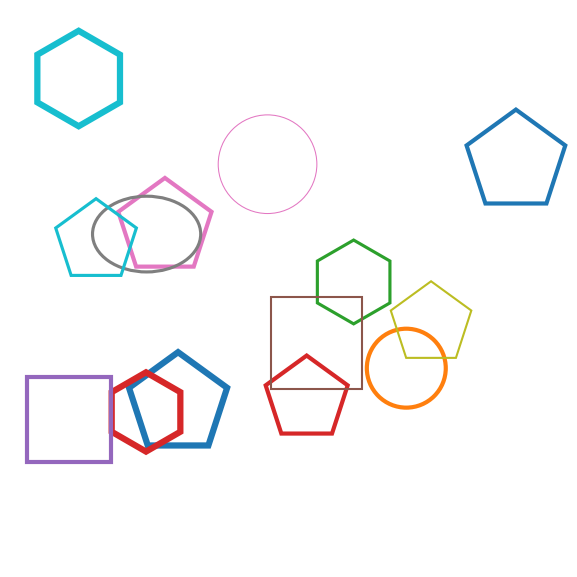[{"shape": "pentagon", "thickness": 2, "radius": 0.45, "center": [0.893, 0.719]}, {"shape": "pentagon", "thickness": 3, "radius": 0.45, "center": [0.308, 0.3]}, {"shape": "circle", "thickness": 2, "radius": 0.34, "center": [0.704, 0.362]}, {"shape": "hexagon", "thickness": 1.5, "radius": 0.36, "center": [0.612, 0.511]}, {"shape": "hexagon", "thickness": 3, "radius": 0.34, "center": [0.253, 0.286]}, {"shape": "pentagon", "thickness": 2, "radius": 0.37, "center": [0.531, 0.309]}, {"shape": "square", "thickness": 2, "radius": 0.37, "center": [0.119, 0.273]}, {"shape": "square", "thickness": 1, "radius": 0.4, "center": [0.548, 0.405]}, {"shape": "circle", "thickness": 0.5, "radius": 0.43, "center": [0.463, 0.715]}, {"shape": "pentagon", "thickness": 2, "radius": 0.42, "center": [0.286, 0.606]}, {"shape": "oval", "thickness": 1.5, "radius": 0.47, "center": [0.254, 0.594]}, {"shape": "pentagon", "thickness": 1, "radius": 0.37, "center": [0.746, 0.439]}, {"shape": "hexagon", "thickness": 3, "radius": 0.41, "center": [0.136, 0.863]}, {"shape": "pentagon", "thickness": 1.5, "radius": 0.37, "center": [0.166, 0.582]}]